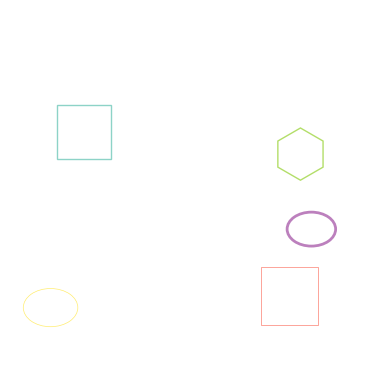[{"shape": "square", "thickness": 1, "radius": 0.35, "center": [0.219, 0.656]}, {"shape": "square", "thickness": 0.5, "radius": 0.37, "center": [0.752, 0.231]}, {"shape": "hexagon", "thickness": 1, "radius": 0.34, "center": [0.78, 0.6]}, {"shape": "oval", "thickness": 2, "radius": 0.32, "center": [0.809, 0.405]}, {"shape": "oval", "thickness": 0.5, "radius": 0.35, "center": [0.131, 0.201]}]